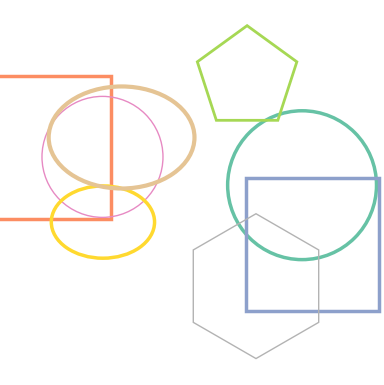[{"shape": "circle", "thickness": 2.5, "radius": 0.97, "center": [0.785, 0.519]}, {"shape": "square", "thickness": 2.5, "radius": 0.93, "center": [0.104, 0.617]}, {"shape": "square", "thickness": 2.5, "radius": 0.86, "center": [0.813, 0.365]}, {"shape": "circle", "thickness": 1, "radius": 0.79, "center": [0.266, 0.593]}, {"shape": "pentagon", "thickness": 2, "radius": 0.68, "center": [0.642, 0.797]}, {"shape": "oval", "thickness": 2.5, "radius": 0.67, "center": [0.267, 0.423]}, {"shape": "oval", "thickness": 3, "radius": 0.95, "center": [0.316, 0.643]}, {"shape": "hexagon", "thickness": 1, "radius": 0.94, "center": [0.665, 0.257]}]